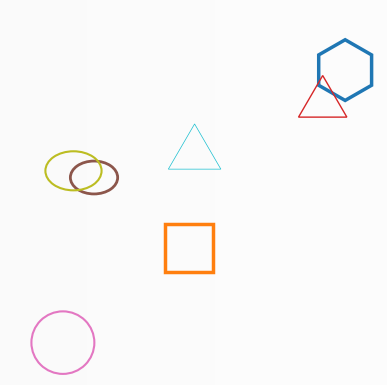[{"shape": "hexagon", "thickness": 2.5, "radius": 0.39, "center": [0.891, 0.818]}, {"shape": "square", "thickness": 2.5, "radius": 0.31, "center": [0.487, 0.357]}, {"shape": "triangle", "thickness": 1, "radius": 0.36, "center": [0.833, 0.732]}, {"shape": "oval", "thickness": 2, "radius": 0.31, "center": [0.243, 0.539]}, {"shape": "circle", "thickness": 1.5, "radius": 0.41, "center": [0.162, 0.11]}, {"shape": "oval", "thickness": 1.5, "radius": 0.36, "center": [0.19, 0.556]}, {"shape": "triangle", "thickness": 0.5, "radius": 0.39, "center": [0.502, 0.6]}]